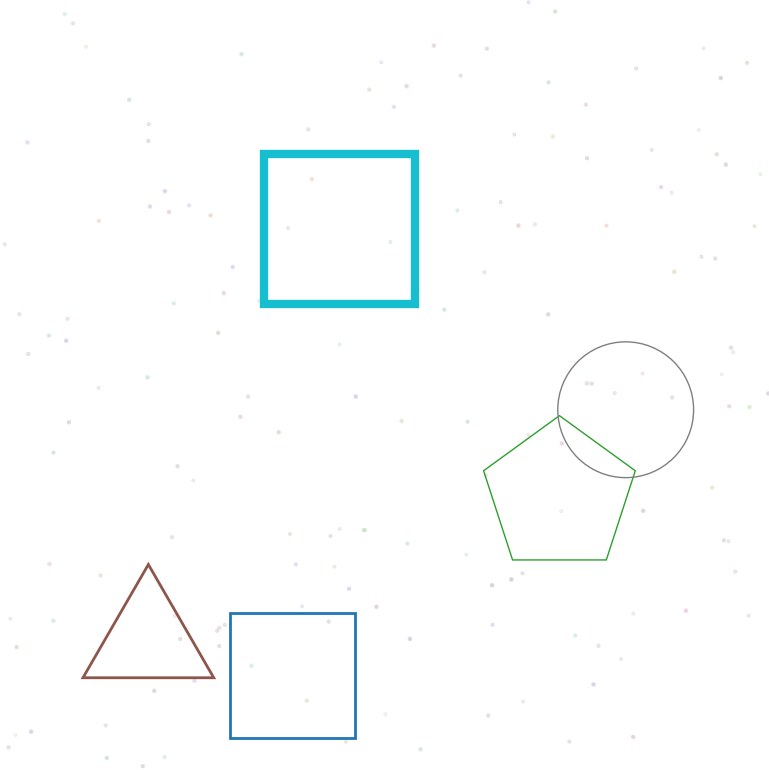[{"shape": "square", "thickness": 1, "radius": 0.41, "center": [0.38, 0.123]}, {"shape": "pentagon", "thickness": 0.5, "radius": 0.52, "center": [0.727, 0.357]}, {"shape": "triangle", "thickness": 1, "radius": 0.49, "center": [0.193, 0.169]}, {"shape": "circle", "thickness": 0.5, "radius": 0.44, "center": [0.813, 0.468]}, {"shape": "square", "thickness": 3, "radius": 0.49, "center": [0.441, 0.703]}]